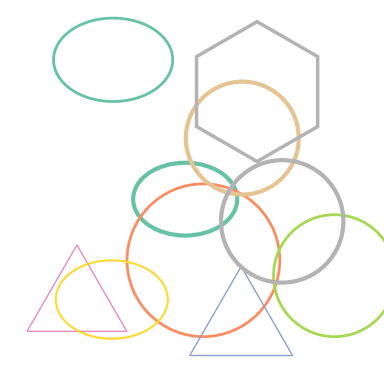[{"shape": "oval", "thickness": 2, "radius": 0.77, "center": [0.294, 0.845]}, {"shape": "oval", "thickness": 3, "radius": 0.68, "center": [0.481, 0.483]}, {"shape": "circle", "thickness": 2, "radius": 0.99, "center": [0.528, 0.324]}, {"shape": "triangle", "thickness": 1, "radius": 0.77, "center": [0.626, 0.154]}, {"shape": "triangle", "thickness": 1, "radius": 0.75, "center": [0.2, 0.214]}, {"shape": "circle", "thickness": 2, "radius": 0.79, "center": [0.869, 0.284]}, {"shape": "oval", "thickness": 1.5, "radius": 0.73, "center": [0.29, 0.222]}, {"shape": "circle", "thickness": 3, "radius": 0.73, "center": [0.629, 0.641]}, {"shape": "hexagon", "thickness": 2.5, "radius": 0.91, "center": [0.668, 0.762]}, {"shape": "circle", "thickness": 3, "radius": 0.8, "center": [0.733, 0.425]}]